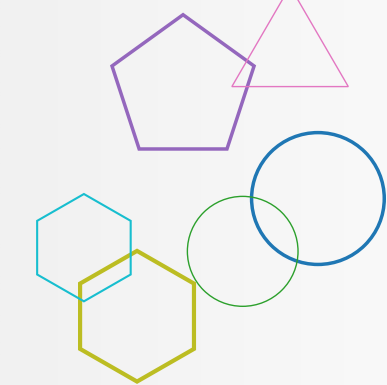[{"shape": "circle", "thickness": 2.5, "radius": 0.86, "center": [0.82, 0.484]}, {"shape": "circle", "thickness": 1, "radius": 0.71, "center": [0.626, 0.347]}, {"shape": "pentagon", "thickness": 2.5, "radius": 0.96, "center": [0.472, 0.769]}, {"shape": "triangle", "thickness": 1, "radius": 0.87, "center": [0.749, 0.862]}, {"shape": "hexagon", "thickness": 3, "radius": 0.85, "center": [0.354, 0.179]}, {"shape": "hexagon", "thickness": 1.5, "radius": 0.7, "center": [0.217, 0.357]}]